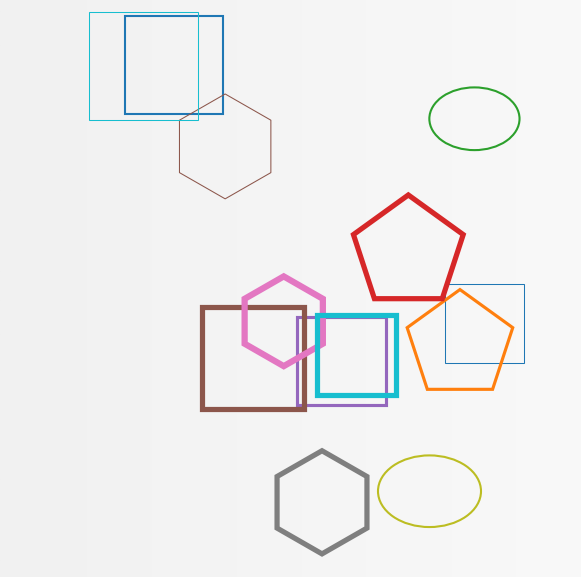[{"shape": "square", "thickness": 0.5, "radius": 0.34, "center": [0.833, 0.438]}, {"shape": "square", "thickness": 1, "radius": 0.42, "center": [0.3, 0.886]}, {"shape": "pentagon", "thickness": 1.5, "radius": 0.48, "center": [0.791, 0.402]}, {"shape": "oval", "thickness": 1, "radius": 0.39, "center": [0.816, 0.793]}, {"shape": "pentagon", "thickness": 2.5, "radius": 0.5, "center": [0.703, 0.562]}, {"shape": "square", "thickness": 1.5, "radius": 0.38, "center": [0.587, 0.374]}, {"shape": "hexagon", "thickness": 0.5, "radius": 0.45, "center": [0.387, 0.746]}, {"shape": "square", "thickness": 2.5, "radius": 0.44, "center": [0.436, 0.379]}, {"shape": "hexagon", "thickness": 3, "radius": 0.39, "center": [0.488, 0.443]}, {"shape": "hexagon", "thickness": 2.5, "radius": 0.45, "center": [0.554, 0.129]}, {"shape": "oval", "thickness": 1, "radius": 0.44, "center": [0.739, 0.149]}, {"shape": "square", "thickness": 2.5, "radius": 0.34, "center": [0.613, 0.384]}, {"shape": "square", "thickness": 0.5, "radius": 0.47, "center": [0.246, 0.885]}]